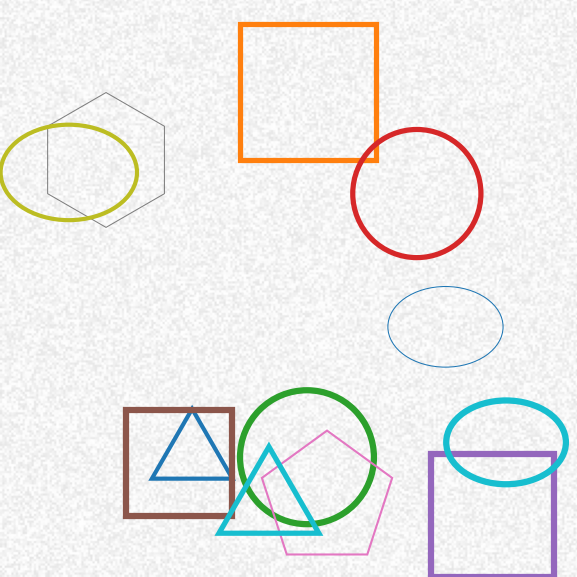[{"shape": "oval", "thickness": 0.5, "radius": 0.5, "center": [0.771, 0.433]}, {"shape": "triangle", "thickness": 2, "radius": 0.4, "center": [0.333, 0.211]}, {"shape": "square", "thickness": 2.5, "radius": 0.59, "center": [0.533, 0.84]}, {"shape": "circle", "thickness": 3, "radius": 0.58, "center": [0.532, 0.207]}, {"shape": "circle", "thickness": 2.5, "radius": 0.55, "center": [0.722, 0.664]}, {"shape": "square", "thickness": 3, "radius": 0.53, "center": [0.852, 0.106]}, {"shape": "square", "thickness": 3, "radius": 0.46, "center": [0.31, 0.197]}, {"shape": "pentagon", "thickness": 1, "radius": 0.59, "center": [0.566, 0.135]}, {"shape": "hexagon", "thickness": 0.5, "radius": 0.58, "center": [0.184, 0.722]}, {"shape": "oval", "thickness": 2, "radius": 0.59, "center": [0.119, 0.701]}, {"shape": "triangle", "thickness": 2.5, "radius": 0.5, "center": [0.466, 0.126]}, {"shape": "oval", "thickness": 3, "radius": 0.52, "center": [0.876, 0.233]}]